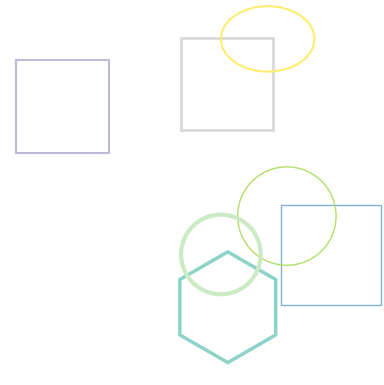[{"shape": "hexagon", "thickness": 2.5, "radius": 0.72, "center": [0.592, 0.202]}, {"shape": "square", "thickness": 1.5, "radius": 0.6, "center": [0.162, 0.723]}, {"shape": "square", "thickness": 1, "radius": 0.65, "center": [0.86, 0.339]}, {"shape": "circle", "thickness": 1, "radius": 0.64, "center": [0.745, 0.439]}, {"shape": "square", "thickness": 2, "radius": 0.6, "center": [0.59, 0.781]}, {"shape": "circle", "thickness": 3, "radius": 0.52, "center": [0.574, 0.339]}, {"shape": "oval", "thickness": 1.5, "radius": 0.61, "center": [0.695, 0.899]}]